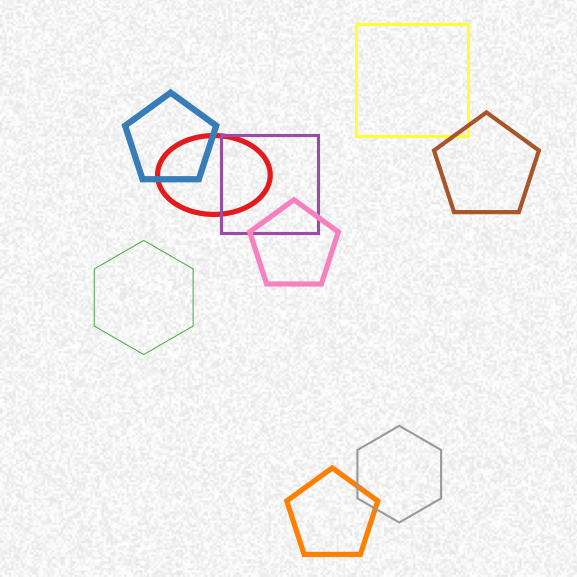[{"shape": "oval", "thickness": 2.5, "radius": 0.49, "center": [0.37, 0.696]}, {"shape": "pentagon", "thickness": 3, "radius": 0.41, "center": [0.296, 0.756]}, {"shape": "hexagon", "thickness": 0.5, "radius": 0.49, "center": [0.249, 0.484]}, {"shape": "square", "thickness": 1.5, "radius": 0.42, "center": [0.466, 0.68]}, {"shape": "pentagon", "thickness": 2.5, "radius": 0.41, "center": [0.575, 0.106]}, {"shape": "square", "thickness": 1.5, "radius": 0.49, "center": [0.714, 0.861]}, {"shape": "pentagon", "thickness": 2, "radius": 0.48, "center": [0.842, 0.709]}, {"shape": "pentagon", "thickness": 2.5, "radius": 0.4, "center": [0.509, 0.573]}, {"shape": "hexagon", "thickness": 1, "radius": 0.42, "center": [0.691, 0.178]}]